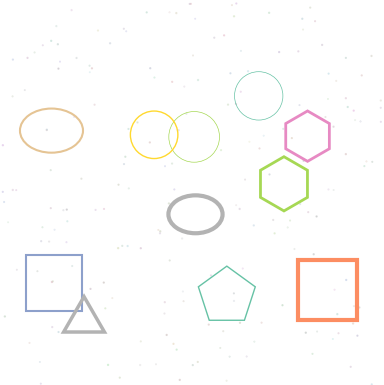[{"shape": "pentagon", "thickness": 1, "radius": 0.39, "center": [0.589, 0.231]}, {"shape": "circle", "thickness": 0.5, "radius": 0.31, "center": [0.672, 0.751]}, {"shape": "square", "thickness": 3, "radius": 0.38, "center": [0.852, 0.247]}, {"shape": "square", "thickness": 1.5, "radius": 0.37, "center": [0.14, 0.266]}, {"shape": "hexagon", "thickness": 2, "radius": 0.33, "center": [0.799, 0.646]}, {"shape": "circle", "thickness": 0.5, "radius": 0.33, "center": [0.504, 0.645]}, {"shape": "hexagon", "thickness": 2, "radius": 0.35, "center": [0.738, 0.523]}, {"shape": "circle", "thickness": 1, "radius": 0.31, "center": [0.4, 0.65]}, {"shape": "oval", "thickness": 1.5, "radius": 0.41, "center": [0.134, 0.661]}, {"shape": "triangle", "thickness": 2.5, "radius": 0.31, "center": [0.218, 0.168]}, {"shape": "oval", "thickness": 3, "radius": 0.35, "center": [0.508, 0.443]}]